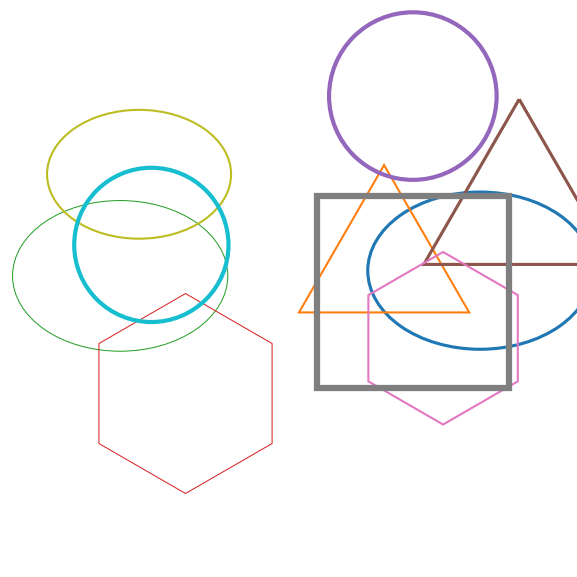[{"shape": "oval", "thickness": 1.5, "radius": 0.97, "center": [0.831, 0.53]}, {"shape": "triangle", "thickness": 1, "radius": 0.85, "center": [0.665, 0.543]}, {"shape": "oval", "thickness": 0.5, "radius": 0.93, "center": [0.208, 0.521]}, {"shape": "hexagon", "thickness": 0.5, "radius": 0.87, "center": [0.321, 0.318]}, {"shape": "circle", "thickness": 2, "radius": 0.73, "center": [0.715, 0.833]}, {"shape": "triangle", "thickness": 1.5, "radius": 0.95, "center": [0.899, 0.637]}, {"shape": "hexagon", "thickness": 1, "radius": 0.75, "center": [0.767, 0.413]}, {"shape": "square", "thickness": 3, "radius": 0.83, "center": [0.715, 0.494]}, {"shape": "oval", "thickness": 1, "radius": 0.8, "center": [0.241, 0.697]}, {"shape": "circle", "thickness": 2, "radius": 0.67, "center": [0.262, 0.575]}]